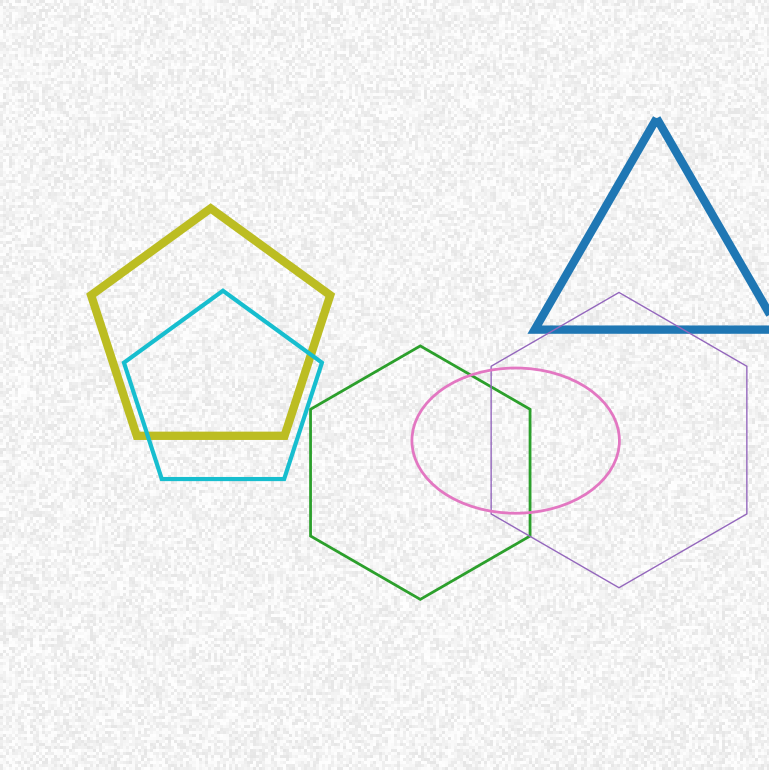[{"shape": "triangle", "thickness": 3, "radius": 0.91, "center": [0.853, 0.663]}, {"shape": "hexagon", "thickness": 1, "radius": 0.82, "center": [0.546, 0.386]}, {"shape": "hexagon", "thickness": 0.5, "radius": 0.96, "center": [0.804, 0.428]}, {"shape": "oval", "thickness": 1, "radius": 0.67, "center": [0.67, 0.428]}, {"shape": "pentagon", "thickness": 3, "radius": 0.82, "center": [0.274, 0.566]}, {"shape": "pentagon", "thickness": 1.5, "radius": 0.68, "center": [0.29, 0.487]}]